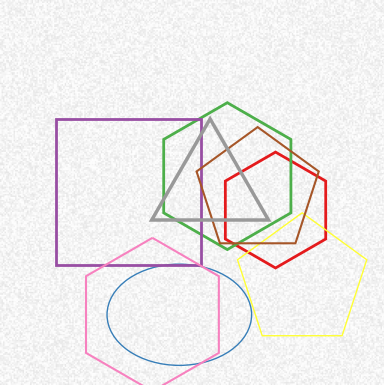[{"shape": "hexagon", "thickness": 2, "radius": 0.75, "center": [0.716, 0.454]}, {"shape": "oval", "thickness": 1, "radius": 0.94, "center": [0.466, 0.182]}, {"shape": "hexagon", "thickness": 2, "radius": 0.95, "center": [0.59, 0.543]}, {"shape": "square", "thickness": 2, "radius": 0.94, "center": [0.334, 0.501]}, {"shape": "pentagon", "thickness": 1, "radius": 0.88, "center": [0.785, 0.271]}, {"shape": "pentagon", "thickness": 1.5, "radius": 0.83, "center": [0.669, 0.503]}, {"shape": "hexagon", "thickness": 1.5, "radius": 1.0, "center": [0.396, 0.183]}, {"shape": "triangle", "thickness": 2.5, "radius": 0.88, "center": [0.546, 0.516]}]